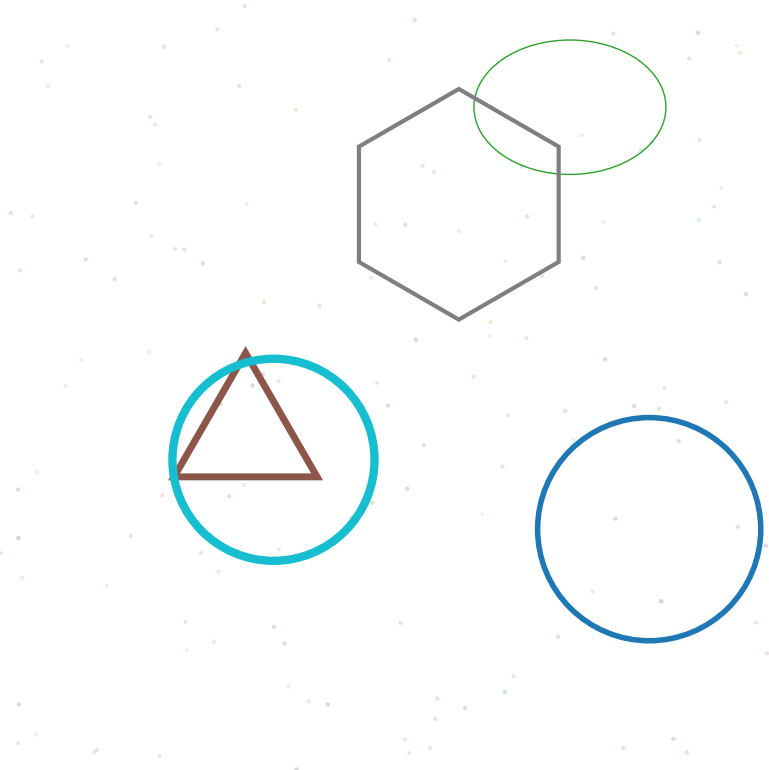[{"shape": "circle", "thickness": 2, "radius": 0.72, "center": [0.843, 0.313]}, {"shape": "oval", "thickness": 0.5, "radius": 0.62, "center": [0.74, 0.861]}, {"shape": "triangle", "thickness": 2.5, "radius": 0.54, "center": [0.319, 0.434]}, {"shape": "hexagon", "thickness": 1.5, "radius": 0.75, "center": [0.596, 0.735]}, {"shape": "circle", "thickness": 3, "radius": 0.66, "center": [0.355, 0.403]}]